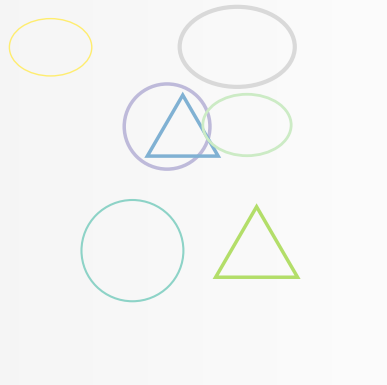[{"shape": "circle", "thickness": 1.5, "radius": 0.66, "center": [0.342, 0.349]}, {"shape": "circle", "thickness": 2.5, "radius": 0.55, "center": [0.431, 0.671]}, {"shape": "triangle", "thickness": 2.5, "radius": 0.53, "center": [0.472, 0.647]}, {"shape": "triangle", "thickness": 2.5, "radius": 0.61, "center": [0.662, 0.341]}, {"shape": "oval", "thickness": 3, "radius": 0.74, "center": [0.612, 0.878]}, {"shape": "oval", "thickness": 2, "radius": 0.57, "center": [0.637, 0.675]}, {"shape": "oval", "thickness": 1, "radius": 0.53, "center": [0.131, 0.877]}]